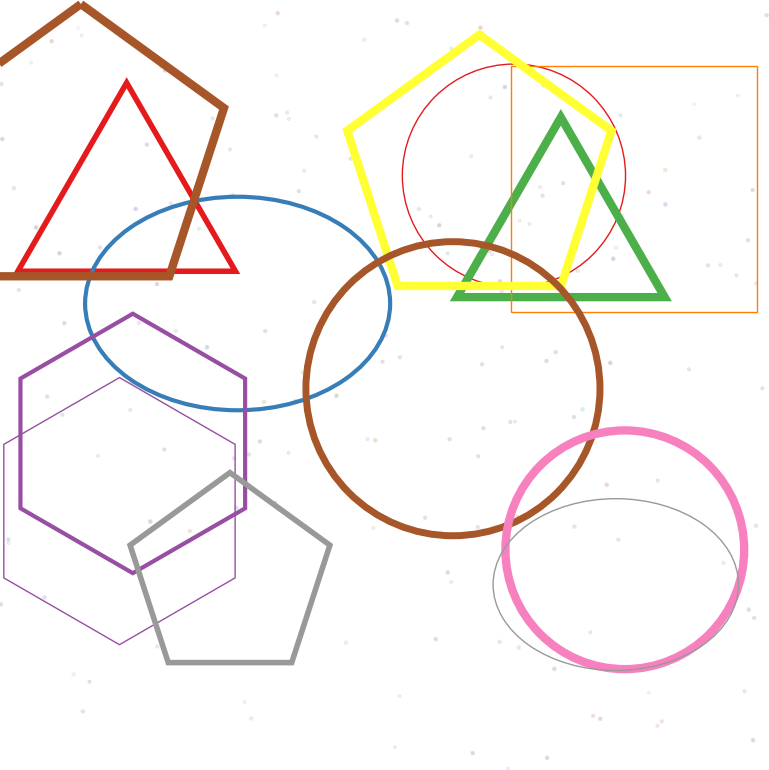[{"shape": "circle", "thickness": 0.5, "radius": 0.72, "center": [0.667, 0.772]}, {"shape": "triangle", "thickness": 2, "radius": 0.82, "center": [0.164, 0.729]}, {"shape": "oval", "thickness": 1.5, "radius": 0.99, "center": [0.309, 0.606]}, {"shape": "triangle", "thickness": 3, "radius": 0.78, "center": [0.728, 0.692]}, {"shape": "hexagon", "thickness": 0.5, "radius": 0.87, "center": [0.155, 0.336]}, {"shape": "hexagon", "thickness": 1.5, "radius": 0.84, "center": [0.172, 0.424]}, {"shape": "square", "thickness": 0.5, "radius": 0.8, "center": [0.823, 0.754]}, {"shape": "pentagon", "thickness": 3, "radius": 0.9, "center": [0.623, 0.775]}, {"shape": "circle", "thickness": 2.5, "radius": 0.95, "center": [0.588, 0.495]}, {"shape": "pentagon", "thickness": 3, "radius": 0.98, "center": [0.105, 0.799]}, {"shape": "circle", "thickness": 3, "radius": 0.78, "center": [0.811, 0.286]}, {"shape": "oval", "thickness": 0.5, "radius": 0.8, "center": [0.8, 0.241]}, {"shape": "pentagon", "thickness": 2, "radius": 0.68, "center": [0.299, 0.25]}]